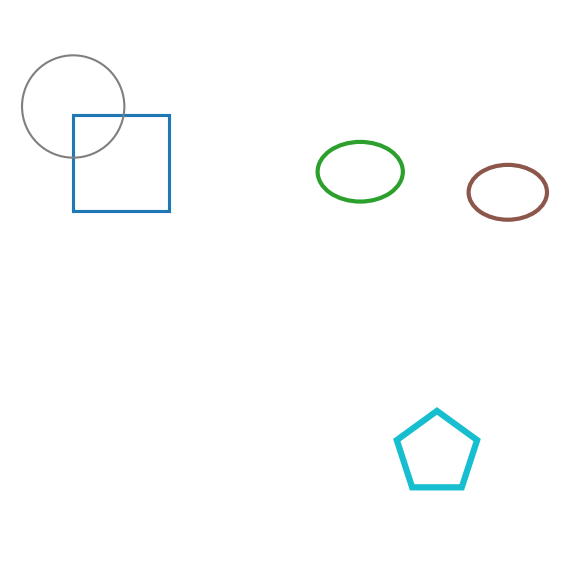[{"shape": "square", "thickness": 1.5, "radius": 0.42, "center": [0.21, 0.717]}, {"shape": "oval", "thickness": 2, "radius": 0.37, "center": [0.624, 0.702]}, {"shape": "oval", "thickness": 2, "radius": 0.34, "center": [0.879, 0.666]}, {"shape": "circle", "thickness": 1, "radius": 0.44, "center": [0.127, 0.815]}, {"shape": "pentagon", "thickness": 3, "radius": 0.37, "center": [0.757, 0.214]}]